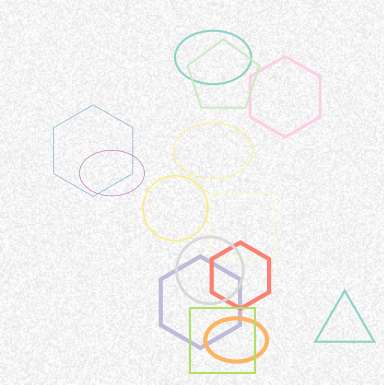[{"shape": "triangle", "thickness": 1.5, "radius": 0.44, "center": [0.895, 0.157]}, {"shape": "oval", "thickness": 1.5, "radius": 0.5, "center": [0.554, 0.851]}, {"shape": "square", "thickness": 0.5, "radius": 0.42, "center": [0.629, 0.415]}, {"shape": "hexagon", "thickness": 3, "radius": 0.59, "center": [0.521, 0.215]}, {"shape": "hexagon", "thickness": 3, "radius": 0.43, "center": [0.624, 0.284]}, {"shape": "hexagon", "thickness": 0.5, "radius": 0.59, "center": [0.242, 0.609]}, {"shape": "oval", "thickness": 3, "radius": 0.4, "center": [0.614, 0.117]}, {"shape": "square", "thickness": 1.5, "radius": 0.42, "center": [0.577, 0.115]}, {"shape": "hexagon", "thickness": 2, "radius": 0.52, "center": [0.741, 0.749]}, {"shape": "circle", "thickness": 2, "radius": 0.43, "center": [0.545, 0.298]}, {"shape": "oval", "thickness": 0.5, "radius": 0.42, "center": [0.291, 0.55]}, {"shape": "pentagon", "thickness": 1.5, "radius": 0.49, "center": [0.581, 0.8]}, {"shape": "circle", "thickness": 1, "radius": 0.42, "center": [0.456, 0.459]}, {"shape": "oval", "thickness": 0.5, "radius": 0.52, "center": [0.554, 0.608]}]